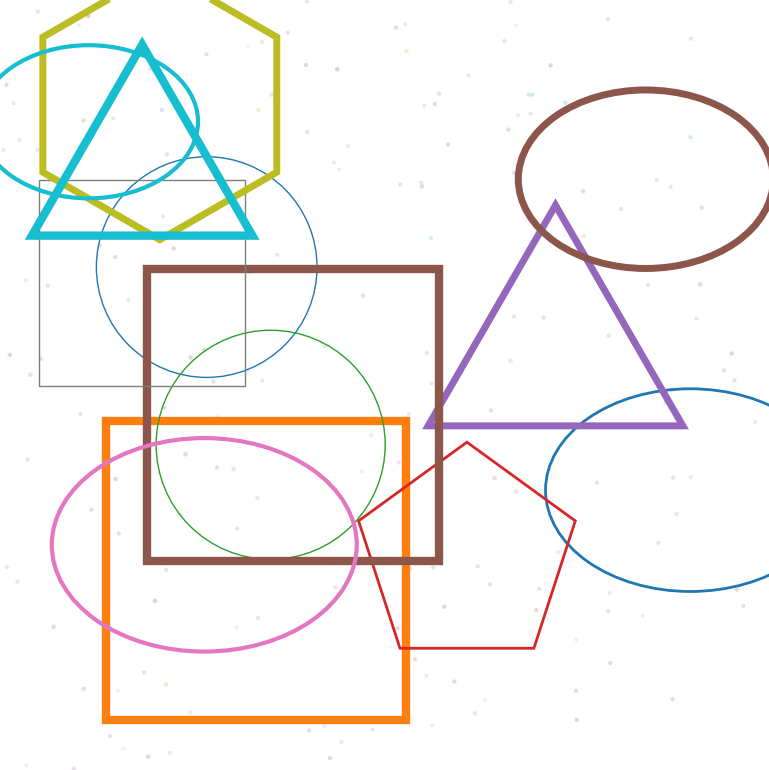[{"shape": "oval", "thickness": 1, "radius": 0.94, "center": [0.897, 0.363]}, {"shape": "circle", "thickness": 0.5, "radius": 0.72, "center": [0.268, 0.653]}, {"shape": "square", "thickness": 3, "radius": 0.97, "center": [0.332, 0.259]}, {"shape": "circle", "thickness": 0.5, "radius": 0.74, "center": [0.352, 0.422]}, {"shape": "pentagon", "thickness": 1, "radius": 0.74, "center": [0.606, 0.278]}, {"shape": "triangle", "thickness": 2.5, "radius": 0.96, "center": [0.721, 0.542]}, {"shape": "oval", "thickness": 2.5, "radius": 0.83, "center": [0.839, 0.767]}, {"shape": "square", "thickness": 3, "radius": 0.95, "center": [0.38, 0.461]}, {"shape": "oval", "thickness": 1.5, "radius": 0.99, "center": [0.265, 0.292]}, {"shape": "square", "thickness": 0.5, "radius": 0.67, "center": [0.185, 0.633]}, {"shape": "hexagon", "thickness": 2.5, "radius": 0.88, "center": [0.208, 0.864]}, {"shape": "oval", "thickness": 1.5, "radius": 0.71, "center": [0.115, 0.842]}, {"shape": "triangle", "thickness": 3, "radius": 0.83, "center": [0.185, 0.777]}]